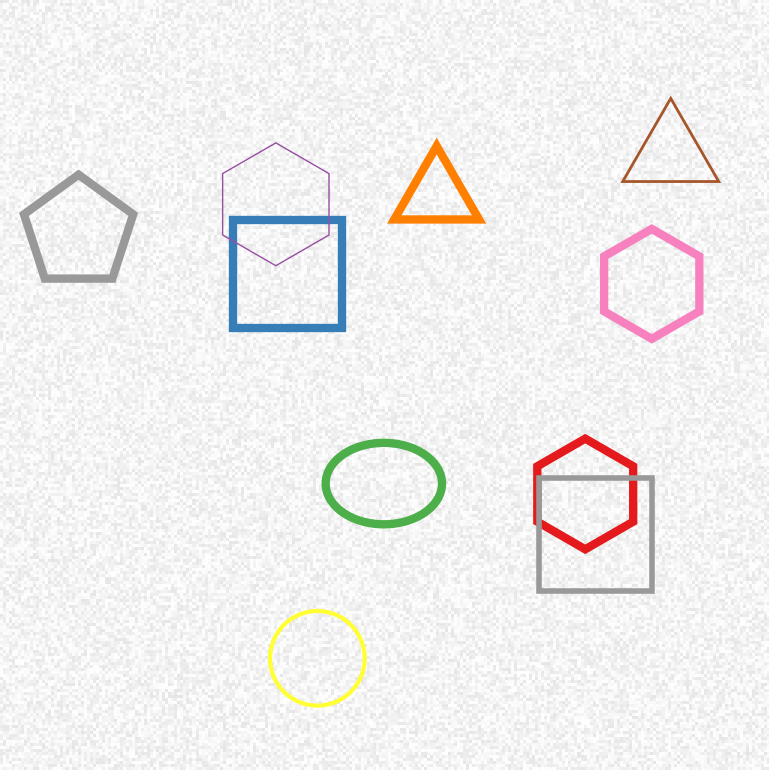[{"shape": "hexagon", "thickness": 3, "radius": 0.36, "center": [0.76, 0.358]}, {"shape": "square", "thickness": 3, "radius": 0.35, "center": [0.373, 0.644]}, {"shape": "oval", "thickness": 3, "radius": 0.38, "center": [0.498, 0.372]}, {"shape": "hexagon", "thickness": 0.5, "radius": 0.4, "center": [0.358, 0.735]}, {"shape": "triangle", "thickness": 3, "radius": 0.32, "center": [0.567, 0.747]}, {"shape": "circle", "thickness": 1.5, "radius": 0.31, "center": [0.412, 0.145]}, {"shape": "triangle", "thickness": 1, "radius": 0.36, "center": [0.871, 0.8]}, {"shape": "hexagon", "thickness": 3, "radius": 0.36, "center": [0.846, 0.631]}, {"shape": "square", "thickness": 2, "radius": 0.37, "center": [0.773, 0.305]}, {"shape": "pentagon", "thickness": 3, "radius": 0.37, "center": [0.102, 0.699]}]